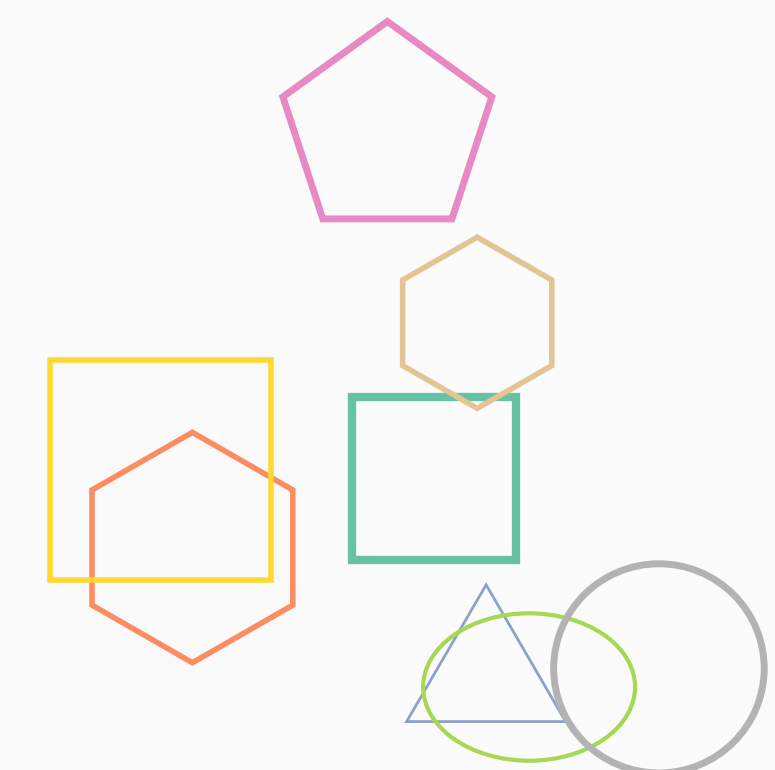[{"shape": "square", "thickness": 3, "radius": 0.53, "center": [0.56, 0.379]}, {"shape": "hexagon", "thickness": 2, "radius": 0.75, "center": [0.248, 0.289]}, {"shape": "triangle", "thickness": 1, "radius": 0.59, "center": [0.627, 0.122]}, {"shape": "pentagon", "thickness": 2.5, "radius": 0.71, "center": [0.5, 0.83]}, {"shape": "oval", "thickness": 1.5, "radius": 0.68, "center": [0.683, 0.108]}, {"shape": "square", "thickness": 2, "radius": 0.71, "center": [0.207, 0.39]}, {"shape": "hexagon", "thickness": 2, "radius": 0.56, "center": [0.616, 0.581]}, {"shape": "circle", "thickness": 2.5, "radius": 0.68, "center": [0.85, 0.132]}]